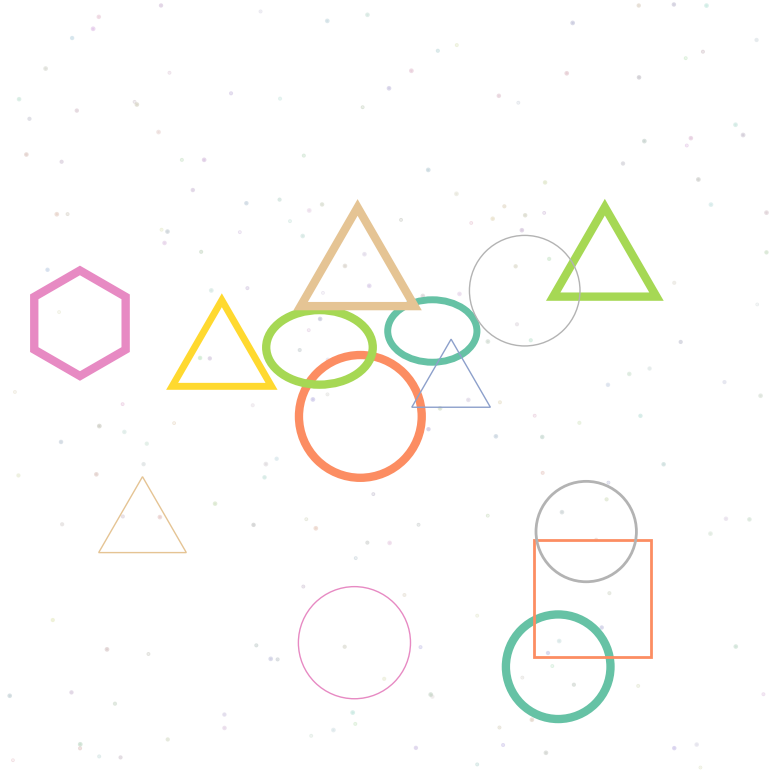[{"shape": "circle", "thickness": 3, "radius": 0.34, "center": [0.725, 0.134]}, {"shape": "oval", "thickness": 2.5, "radius": 0.29, "center": [0.561, 0.57]}, {"shape": "square", "thickness": 1, "radius": 0.38, "center": [0.769, 0.222]}, {"shape": "circle", "thickness": 3, "radius": 0.4, "center": [0.468, 0.459]}, {"shape": "triangle", "thickness": 0.5, "radius": 0.29, "center": [0.586, 0.501]}, {"shape": "circle", "thickness": 0.5, "radius": 0.36, "center": [0.46, 0.165]}, {"shape": "hexagon", "thickness": 3, "radius": 0.34, "center": [0.104, 0.58]}, {"shape": "oval", "thickness": 3, "radius": 0.35, "center": [0.415, 0.549]}, {"shape": "triangle", "thickness": 3, "radius": 0.39, "center": [0.785, 0.653]}, {"shape": "triangle", "thickness": 2.5, "radius": 0.37, "center": [0.288, 0.536]}, {"shape": "triangle", "thickness": 3, "radius": 0.43, "center": [0.464, 0.645]}, {"shape": "triangle", "thickness": 0.5, "radius": 0.33, "center": [0.185, 0.315]}, {"shape": "circle", "thickness": 1, "radius": 0.33, "center": [0.761, 0.31]}, {"shape": "circle", "thickness": 0.5, "radius": 0.36, "center": [0.681, 0.622]}]